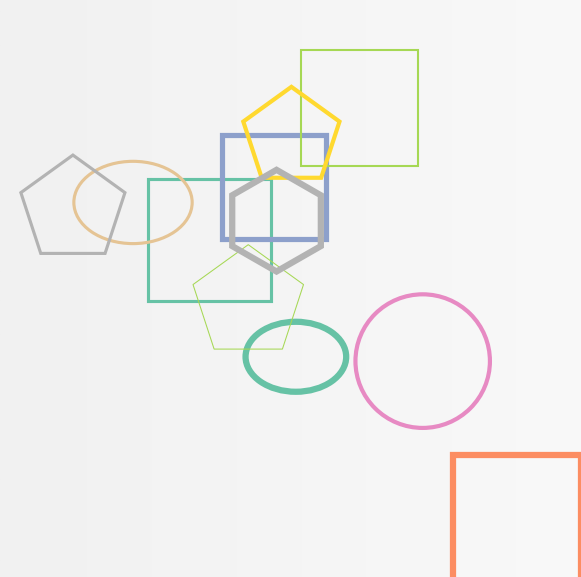[{"shape": "square", "thickness": 1.5, "radius": 0.53, "center": [0.361, 0.584]}, {"shape": "oval", "thickness": 3, "radius": 0.43, "center": [0.509, 0.381]}, {"shape": "square", "thickness": 3, "radius": 0.55, "center": [0.89, 0.101]}, {"shape": "square", "thickness": 2.5, "radius": 0.45, "center": [0.472, 0.676]}, {"shape": "circle", "thickness": 2, "radius": 0.58, "center": [0.727, 0.374]}, {"shape": "square", "thickness": 1, "radius": 0.5, "center": [0.618, 0.812]}, {"shape": "pentagon", "thickness": 0.5, "radius": 0.5, "center": [0.427, 0.476]}, {"shape": "pentagon", "thickness": 2, "radius": 0.44, "center": [0.501, 0.762]}, {"shape": "oval", "thickness": 1.5, "radius": 0.51, "center": [0.229, 0.649]}, {"shape": "pentagon", "thickness": 1.5, "radius": 0.47, "center": [0.125, 0.636]}, {"shape": "hexagon", "thickness": 3, "radius": 0.44, "center": [0.476, 0.617]}]